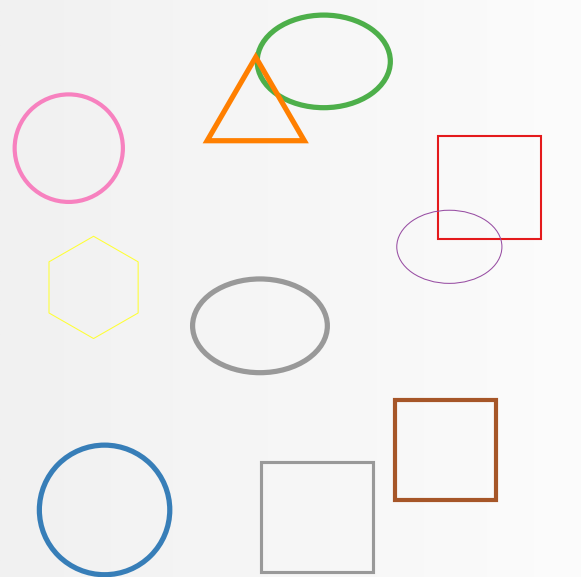[{"shape": "square", "thickness": 1, "radius": 0.44, "center": [0.842, 0.675]}, {"shape": "circle", "thickness": 2.5, "radius": 0.56, "center": [0.18, 0.116]}, {"shape": "oval", "thickness": 2.5, "radius": 0.57, "center": [0.557, 0.893]}, {"shape": "oval", "thickness": 0.5, "radius": 0.45, "center": [0.773, 0.572]}, {"shape": "triangle", "thickness": 2.5, "radius": 0.48, "center": [0.44, 0.804]}, {"shape": "hexagon", "thickness": 0.5, "radius": 0.44, "center": [0.161, 0.501]}, {"shape": "square", "thickness": 2, "radius": 0.44, "center": [0.766, 0.22]}, {"shape": "circle", "thickness": 2, "radius": 0.47, "center": [0.118, 0.743]}, {"shape": "oval", "thickness": 2.5, "radius": 0.58, "center": [0.447, 0.435]}, {"shape": "square", "thickness": 1.5, "radius": 0.48, "center": [0.545, 0.104]}]